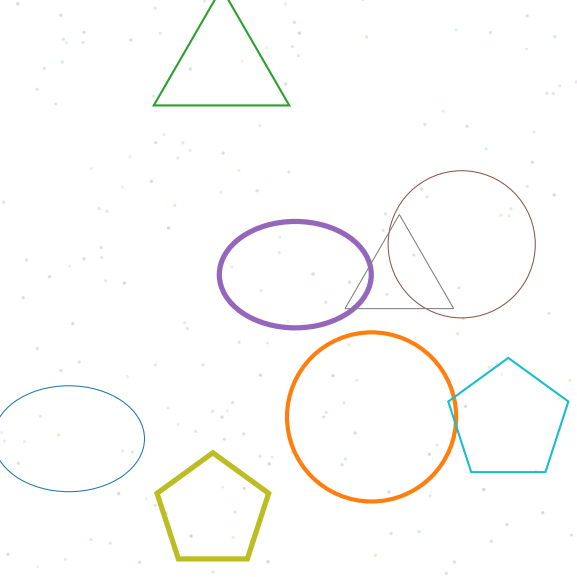[{"shape": "oval", "thickness": 0.5, "radius": 0.66, "center": [0.119, 0.239]}, {"shape": "circle", "thickness": 2, "radius": 0.73, "center": [0.643, 0.277]}, {"shape": "triangle", "thickness": 1, "radius": 0.68, "center": [0.384, 0.884]}, {"shape": "oval", "thickness": 2.5, "radius": 0.66, "center": [0.511, 0.524]}, {"shape": "circle", "thickness": 0.5, "radius": 0.64, "center": [0.799, 0.576]}, {"shape": "triangle", "thickness": 0.5, "radius": 0.54, "center": [0.692, 0.519]}, {"shape": "pentagon", "thickness": 2.5, "radius": 0.51, "center": [0.369, 0.114]}, {"shape": "pentagon", "thickness": 1, "radius": 0.55, "center": [0.88, 0.27]}]